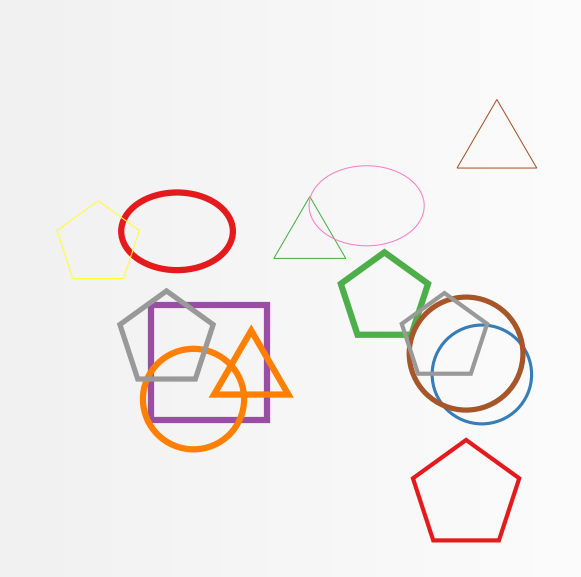[{"shape": "oval", "thickness": 3, "radius": 0.48, "center": [0.305, 0.599]}, {"shape": "pentagon", "thickness": 2, "radius": 0.48, "center": [0.802, 0.141]}, {"shape": "circle", "thickness": 1.5, "radius": 0.43, "center": [0.829, 0.351]}, {"shape": "triangle", "thickness": 0.5, "radius": 0.36, "center": [0.533, 0.587]}, {"shape": "pentagon", "thickness": 3, "radius": 0.39, "center": [0.661, 0.483]}, {"shape": "square", "thickness": 3, "radius": 0.5, "center": [0.359, 0.371]}, {"shape": "circle", "thickness": 3, "radius": 0.44, "center": [0.333, 0.308]}, {"shape": "triangle", "thickness": 3, "radius": 0.37, "center": [0.432, 0.353]}, {"shape": "pentagon", "thickness": 0.5, "radius": 0.37, "center": [0.169, 0.577]}, {"shape": "circle", "thickness": 2.5, "radius": 0.49, "center": [0.802, 0.387]}, {"shape": "triangle", "thickness": 0.5, "radius": 0.4, "center": [0.855, 0.748]}, {"shape": "oval", "thickness": 0.5, "radius": 0.5, "center": [0.631, 0.643]}, {"shape": "pentagon", "thickness": 2, "radius": 0.39, "center": [0.765, 0.414]}, {"shape": "pentagon", "thickness": 2.5, "radius": 0.42, "center": [0.287, 0.411]}]